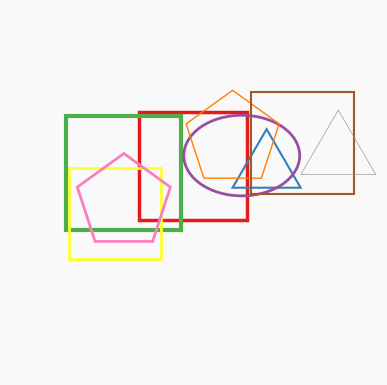[{"shape": "square", "thickness": 2.5, "radius": 0.7, "center": [0.499, 0.569]}, {"shape": "triangle", "thickness": 1.5, "radius": 0.51, "center": [0.688, 0.563]}, {"shape": "square", "thickness": 3, "radius": 0.74, "center": [0.318, 0.551]}, {"shape": "oval", "thickness": 2, "radius": 0.75, "center": [0.624, 0.596]}, {"shape": "pentagon", "thickness": 1, "radius": 0.63, "center": [0.6, 0.639]}, {"shape": "square", "thickness": 2, "radius": 0.59, "center": [0.296, 0.444]}, {"shape": "square", "thickness": 1.5, "radius": 0.67, "center": [0.78, 0.628]}, {"shape": "pentagon", "thickness": 2, "radius": 0.63, "center": [0.32, 0.475]}, {"shape": "triangle", "thickness": 0.5, "radius": 0.56, "center": [0.873, 0.603]}]